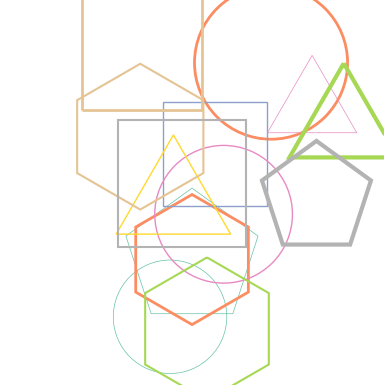[{"shape": "circle", "thickness": 0.5, "radius": 0.74, "center": [0.442, 0.177]}, {"shape": "pentagon", "thickness": 0.5, "radius": 0.9, "center": [0.499, 0.331]}, {"shape": "circle", "thickness": 2, "radius": 0.99, "center": [0.704, 0.837]}, {"shape": "hexagon", "thickness": 2, "radius": 0.84, "center": [0.499, 0.326]}, {"shape": "square", "thickness": 1, "radius": 0.68, "center": [0.558, 0.6]}, {"shape": "circle", "thickness": 1, "radius": 0.89, "center": [0.581, 0.443]}, {"shape": "triangle", "thickness": 0.5, "radius": 0.67, "center": [0.811, 0.722]}, {"shape": "triangle", "thickness": 3, "radius": 0.81, "center": [0.893, 0.673]}, {"shape": "hexagon", "thickness": 1.5, "radius": 0.93, "center": [0.538, 0.146]}, {"shape": "triangle", "thickness": 1, "radius": 0.86, "center": [0.45, 0.478]}, {"shape": "hexagon", "thickness": 1.5, "radius": 0.95, "center": [0.364, 0.645]}, {"shape": "square", "thickness": 2, "radius": 0.78, "center": [0.369, 0.87]}, {"shape": "square", "thickness": 1.5, "radius": 0.83, "center": [0.473, 0.523]}, {"shape": "pentagon", "thickness": 3, "radius": 0.74, "center": [0.822, 0.485]}]